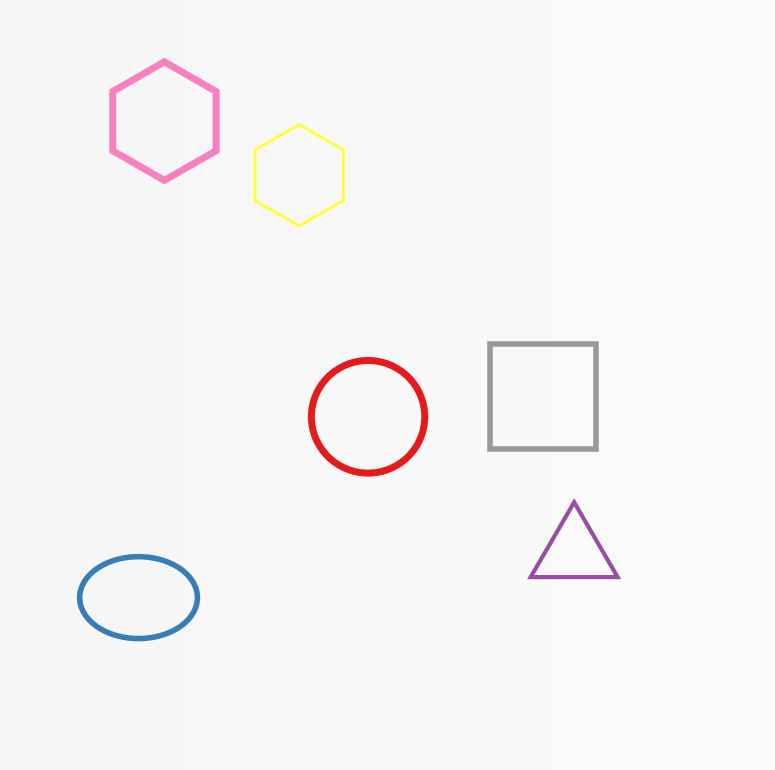[{"shape": "circle", "thickness": 2.5, "radius": 0.37, "center": [0.475, 0.459]}, {"shape": "oval", "thickness": 2, "radius": 0.38, "center": [0.179, 0.224]}, {"shape": "triangle", "thickness": 1.5, "radius": 0.32, "center": [0.741, 0.283]}, {"shape": "hexagon", "thickness": 1, "radius": 0.33, "center": [0.386, 0.772]}, {"shape": "hexagon", "thickness": 2.5, "radius": 0.38, "center": [0.212, 0.843]}, {"shape": "square", "thickness": 2, "radius": 0.34, "center": [0.701, 0.485]}]